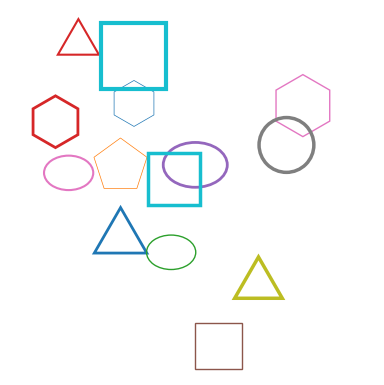[{"shape": "triangle", "thickness": 2, "radius": 0.39, "center": [0.313, 0.382]}, {"shape": "hexagon", "thickness": 0.5, "radius": 0.3, "center": [0.348, 0.731]}, {"shape": "pentagon", "thickness": 0.5, "radius": 0.36, "center": [0.313, 0.569]}, {"shape": "oval", "thickness": 1, "radius": 0.32, "center": [0.445, 0.345]}, {"shape": "hexagon", "thickness": 2, "radius": 0.34, "center": [0.144, 0.684]}, {"shape": "triangle", "thickness": 1.5, "radius": 0.31, "center": [0.204, 0.889]}, {"shape": "oval", "thickness": 2, "radius": 0.42, "center": [0.507, 0.572]}, {"shape": "square", "thickness": 1, "radius": 0.3, "center": [0.567, 0.102]}, {"shape": "hexagon", "thickness": 1, "radius": 0.4, "center": [0.787, 0.726]}, {"shape": "oval", "thickness": 1.5, "radius": 0.32, "center": [0.178, 0.551]}, {"shape": "circle", "thickness": 2.5, "radius": 0.36, "center": [0.744, 0.623]}, {"shape": "triangle", "thickness": 2.5, "radius": 0.36, "center": [0.671, 0.261]}, {"shape": "square", "thickness": 2.5, "radius": 0.34, "center": [0.451, 0.536]}, {"shape": "square", "thickness": 3, "radius": 0.43, "center": [0.347, 0.855]}]